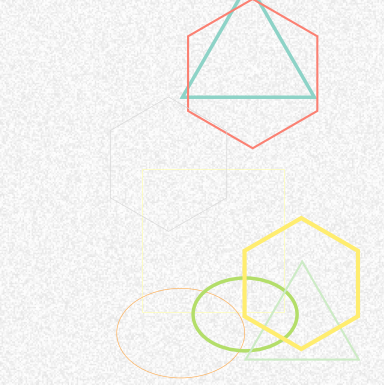[{"shape": "triangle", "thickness": 2.5, "radius": 0.99, "center": [0.645, 0.846]}, {"shape": "square", "thickness": 0.5, "radius": 0.93, "center": [0.553, 0.375]}, {"shape": "hexagon", "thickness": 1.5, "radius": 0.97, "center": [0.656, 0.809]}, {"shape": "oval", "thickness": 0.5, "radius": 0.83, "center": [0.469, 0.135]}, {"shape": "oval", "thickness": 2.5, "radius": 0.68, "center": [0.637, 0.183]}, {"shape": "hexagon", "thickness": 0.5, "radius": 0.87, "center": [0.438, 0.574]}, {"shape": "triangle", "thickness": 1.5, "radius": 0.85, "center": [0.785, 0.151]}, {"shape": "hexagon", "thickness": 3, "radius": 0.85, "center": [0.783, 0.264]}]